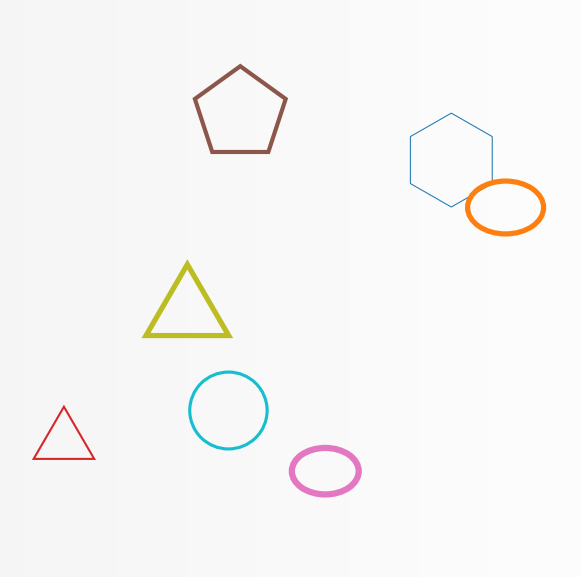[{"shape": "hexagon", "thickness": 0.5, "radius": 0.41, "center": [0.776, 0.722]}, {"shape": "oval", "thickness": 2.5, "radius": 0.33, "center": [0.87, 0.64]}, {"shape": "triangle", "thickness": 1, "radius": 0.3, "center": [0.11, 0.235]}, {"shape": "pentagon", "thickness": 2, "radius": 0.41, "center": [0.413, 0.802]}, {"shape": "oval", "thickness": 3, "radius": 0.29, "center": [0.56, 0.183]}, {"shape": "triangle", "thickness": 2.5, "radius": 0.41, "center": [0.322, 0.459]}, {"shape": "circle", "thickness": 1.5, "radius": 0.33, "center": [0.393, 0.288]}]